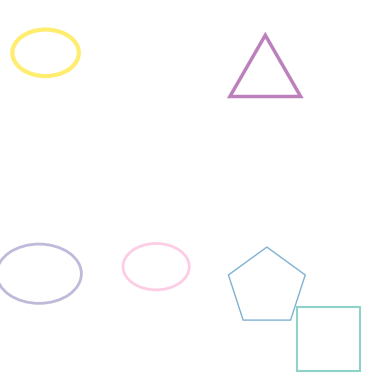[{"shape": "square", "thickness": 1.5, "radius": 0.41, "center": [0.852, 0.119]}, {"shape": "oval", "thickness": 2, "radius": 0.55, "center": [0.101, 0.289]}, {"shape": "pentagon", "thickness": 1, "radius": 0.52, "center": [0.693, 0.253]}, {"shape": "oval", "thickness": 2, "radius": 0.43, "center": [0.406, 0.307]}, {"shape": "triangle", "thickness": 2.5, "radius": 0.53, "center": [0.689, 0.802]}, {"shape": "oval", "thickness": 3, "radius": 0.43, "center": [0.118, 0.863]}]